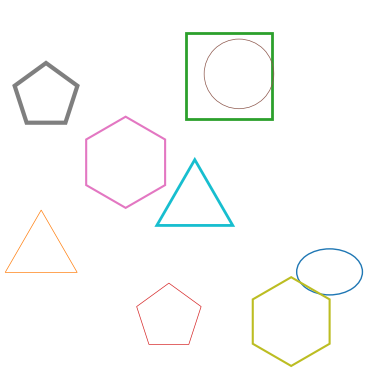[{"shape": "oval", "thickness": 1, "radius": 0.43, "center": [0.856, 0.294]}, {"shape": "triangle", "thickness": 0.5, "radius": 0.54, "center": [0.107, 0.346]}, {"shape": "square", "thickness": 2, "radius": 0.56, "center": [0.594, 0.802]}, {"shape": "pentagon", "thickness": 0.5, "radius": 0.44, "center": [0.439, 0.177]}, {"shape": "circle", "thickness": 0.5, "radius": 0.45, "center": [0.621, 0.808]}, {"shape": "hexagon", "thickness": 1.5, "radius": 0.59, "center": [0.326, 0.578]}, {"shape": "pentagon", "thickness": 3, "radius": 0.43, "center": [0.12, 0.751]}, {"shape": "hexagon", "thickness": 1.5, "radius": 0.58, "center": [0.756, 0.165]}, {"shape": "triangle", "thickness": 2, "radius": 0.57, "center": [0.506, 0.471]}]